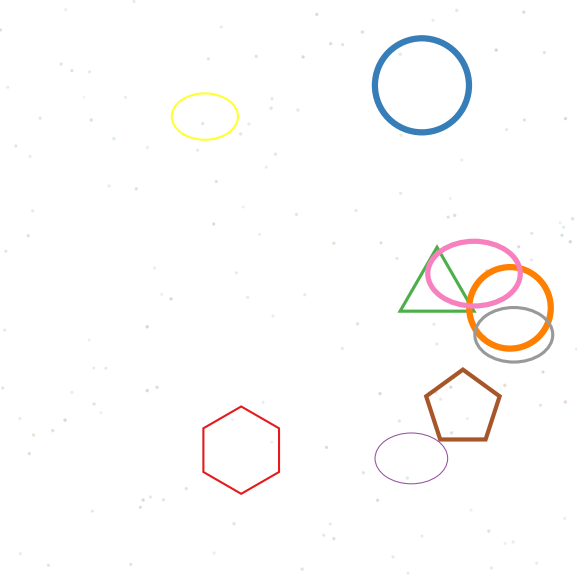[{"shape": "hexagon", "thickness": 1, "radius": 0.38, "center": [0.418, 0.22]}, {"shape": "circle", "thickness": 3, "radius": 0.41, "center": [0.731, 0.851]}, {"shape": "triangle", "thickness": 1.5, "radius": 0.37, "center": [0.757, 0.497]}, {"shape": "oval", "thickness": 0.5, "radius": 0.31, "center": [0.712, 0.205]}, {"shape": "circle", "thickness": 3, "radius": 0.35, "center": [0.883, 0.466]}, {"shape": "oval", "thickness": 1, "radius": 0.29, "center": [0.355, 0.797]}, {"shape": "pentagon", "thickness": 2, "radius": 0.33, "center": [0.802, 0.292]}, {"shape": "oval", "thickness": 2.5, "radius": 0.4, "center": [0.821, 0.525]}, {"shape": "oval", "thickness": 1.5, "radius": 0.34, "center": [0.89, 0.419]}]